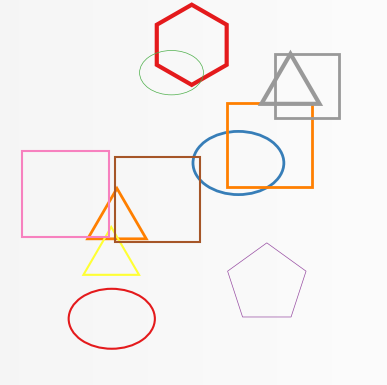[{"shape": "oval", "thickness": 1.5, "radius": 0.56, "center": [0.288, 0.172]}, {"shape": "hexagon", "thickness": 3, "radius": 0.52, "center": [0.495, 0.884]}, {"shape": "oval", "thickness": 2, "radius": 0.59, "center": [0.615, 0.577]}, {"shape": "oval", "thickness": 0.5, "radius": 0.41, "center": [0.443, 0.811]}, {"shape": "pentagon", "thickness": 0.5, "radius": 0.53, "center": [0.689, 0.263]}, {"shape": "square", "thickness": 2, "radius": 0.55, "center": [0.695, 0.624]}, {"shape": "triangle", "thickness": 2, "radius": 0.44, "center": [0.302, 0.423]}, {"shape": "triangle", "thickness": 1.5, "radius": 0.41, "center": [0.287, 0.328]}, {"shape": "square", "thickness": 1.5, "radius": 0.55, "center": [0.407, 0.481]}, {"shape": "square", "thickness": 1.5, "radius": 0.56, "center": [0.169, 0.496]}, {"shape": "triangle", "thickness": 3, "radius": 0.43, "center": [0.75, 0.774]}, {"shape": "square", "thickness": 2, "radius": 0.42, "center": [0.793, 0.776]}]